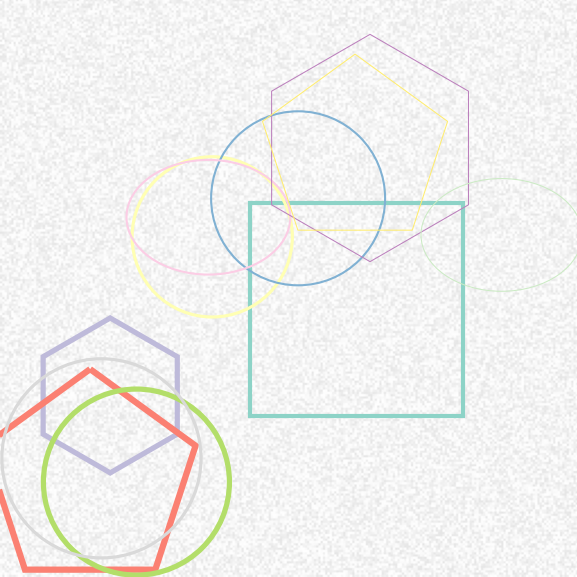[{"shape": "square", "thickness": 2, "radius": 0.92, "center": [0.617, 0.463]}, {"shape": "circle", "thickness": 1.5, "radius": 0.69, "center": [0.367, 0.589]}, {"shape": "hexagon", "thickness": 2.5, "radius": 0.67, "center": [0.191, 0.314]}, {"shape": "pentagon", "thickness": 3, "radius": 0.96, "center": [0.156, 0.168]}, {"shape": "circle", "thickness": 1, "radius": 0.75, "center": [0.516, 0.656]}, {"shape": "circle", "thickness": 2.5, "radius": 0.81, "center": [0.236, 0.164]}, {"shape": "oval", "thickness": 1, "radius": 0.71, "center": [0.361, 0.623]}, {"shape": "circle", "thickness": 1.5, "radius": 0.86, "center": [0.176, 0.205]}, {"shape": "hexagon", "thickness": 0.5, "radius": 0.98, "center": [0.641, 0.743]}, {"shape": "oval", "thickness": 0.5, "radius": 0.7, "center": [0.868, 0.592]}, {"shape": "pentagon", "thickness": 0.5, "radius": 0.84, "center": [0.615, 0.737]}]